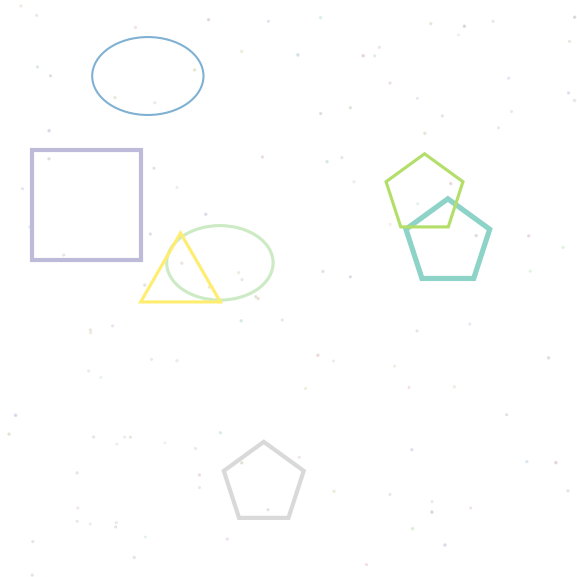[{"shape": "pentagon", "thickness": 2.5, "radius": 0.38, "center": [0.775, 0.579]}, {"shape": "square", "thickness": 2, "radius": 0.47, "center": [0.15, 0.645]}, {"shape": "oval", "thickness": 1, "radius": 0.48, "center": [0.256, 0.868]}, {"shape": "pentagon", "thickness": 1.5, "radius": 0.35, "center": [0.735, 0.663]}, {"shape": "pentagon", "thickness": 2, "radius": 0.36, "center": [0.457, 0.161]}, {"shape": "oval", "thickness": 1.5, "radius": 0.46, "center": [0.381, 0.544]}, {"shape": "triangle", "thickness": 1.5, "radius": 0.4, "center": [0.313, 0.516]}]